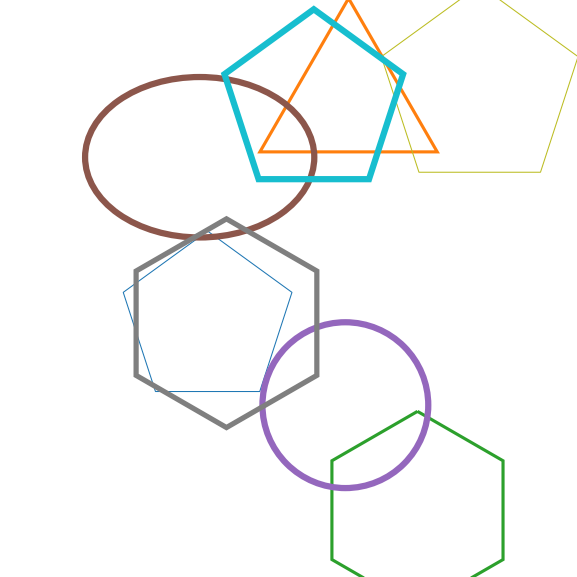[{"shape": "pentagon", "thickness": 0.5, "radius": 0.77, "center": [0.359, 0.445]}, {"shape": "triangle", "thickness": 1.5, "radius": 0.89, "center": [0.604, 0.825]}, {"shape": "hexagon", "thickness": 1.5, "radius": 0.86, "center": [0.723, 0.116]}, {"shape": "circle", "thickness": 3, "radius": 0.72, "center": [0.598, 0.298]}, {"shape": "oval", "thickness": 3, "radius": 0.99, "center": [0.346, 0.727]}, {"shape": "hexagon", "thickness": 2.5, "radius": 0.9, "center": [0.392, 0.439]}, {"shape": "pentagon", "thickness": 0.5, "radius": 0.9, "center": [0.831, 0.846]}, {"shape": "pentagon", "thickness": 3, "radius": 0.81, "center": [0.543, 0.82]}]